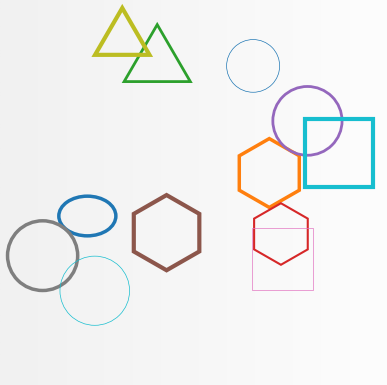[{"shape": "circle", "thickness": 0.5, "radius": 0.34, "center": [0.653, 0.829]}, {"shape": "oval", "thickness": 2.5, "radius": 0.37, "center": [0.225, 0.439]}, {"shape": "hexagon", "thickness": 2.5, "radius": 0.45, "center": [0.695, 0.551]}, {"shape": "triangle", "thickness": 2, "radius": 0.49, "center": [0.406, 0.837]}, {"shape": "hexagon", "thickness": 1.5, "radius": 0.4, "center": [0.725, 0.392]}, {"shape": "circle", "thickness": 2, "radius": 0.45, "center": [0.793, 0.686]}, {"shape": "hexagon", "thickness": 3, "radius": 0.49, "center": [0.43, 0.396]}, {"shape": "square", "thickness": 0.5, "radius": 0.4, "center": [0.729, 0.327]}, {"shape": "circle", "thickness": 2.5, "radius": 0.45, "center": [0.11, 0.336]}, {"shape": "triangle", "thickness": 3, "radius": 0.41, "center": [0.316, 0.898]}, {"shape": "circle", "thickness": 0.5, "radius": 0.45, "center": [0.245, 0.245]}, {"shape": "square", "thickness": 3, "radius": 0.44, "center": [0.875, 0.602]}]